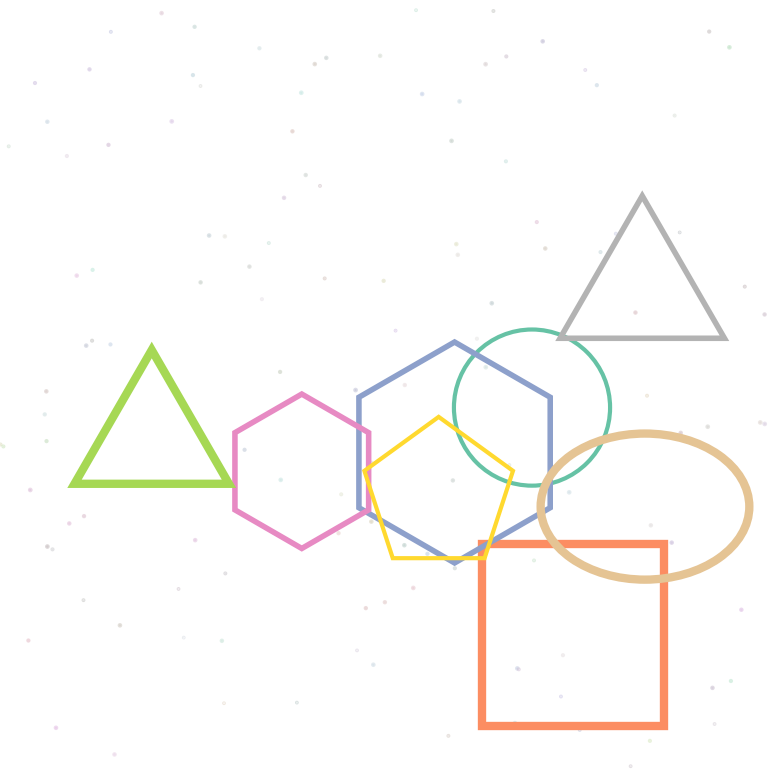[{"shape": "circle", "thickness": 1.5, "radius": 0.51, "center": [0.691, 0.471]}, {"shape": "square", "thickness": 3, "radius": 0.59, "center": [0.744, 0.175]}, {"shape": "hexagon", "thickness": 2, "radius": 0.72, "center": [0.59, 0.412]}, {"shape": "hexagon", "thickness": 2, "radius": 0.5, "center": [0.392, 0.388]}, {"shape": "triangle", "thickness": 3, "radius": 0.58, "center": [0.197, 0.43]}, {"shape": "pentagon", "thickness": 1.5, "radius": 0.51, "center": [0.57, 0.357]}, {"shape": "oval", "thickness": 3, "radius": 0.68, "center": [0.838, 0.342]}, {"shape": "triangle", "thickness": 2, "radius": 0.62, "center": [0.834, 0.622]}]